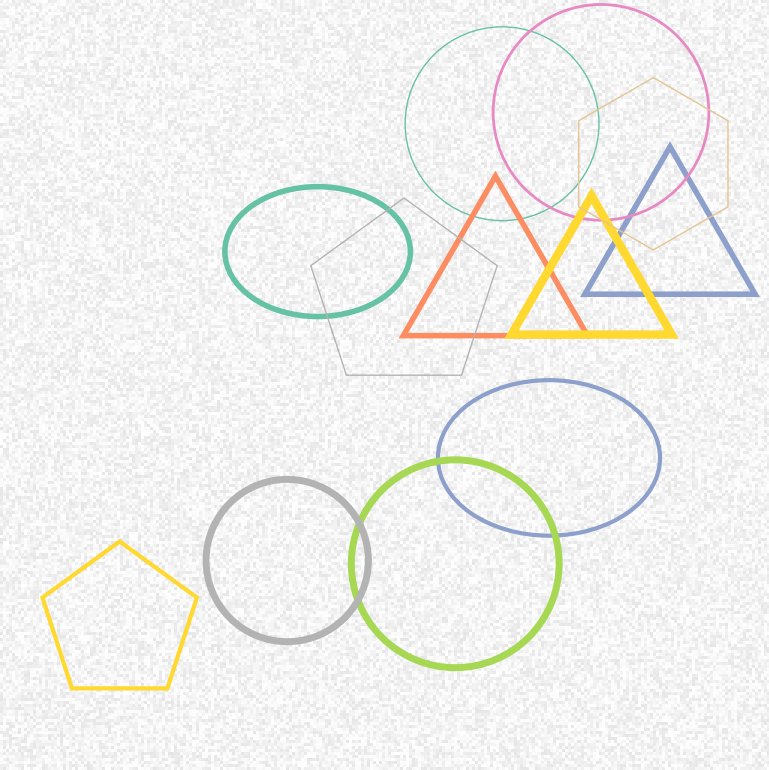[{"shape": "circle", "thickness": 0.5, "radius": 0.63, "center": [0.652, 0.839]}, {"shape": "oval", "thickness": 2, "radius": 0.6, "center": [0.413, 0.673]}, {"shape": "triangle", "thickness": 2, "radius": 0.69, "center": [0.643, 0.633]}, {"shape": "triangle", "thickness": 2, "radius": 0.64, "center": [0.87, 0.682]}, {"shape": "oval", "thickness": 1.5, "radius": 0.72, "center": [0.713, 0.405]}, {"shape": "circle", "thickness": 1, "radius": 0.7, "center": [0.781, 0.854]}, {"shape": "circle", "thickness": 2.5, "radius": 0.67, "center": [0.591, 0.268]}, {"shape": "pentagon", "thickness": 1.5, "radius": 0.53, "center": [0.155, 0.191]}, {"shape": "triangle", "thickness": 3, "radius": 0.6, "center": [0.768, 0.626]}, {"shape": "hexagon", "thickness": 0.5, "radius": 0.56, "center": [0.849, 0.787]}, {"shape": "pentagon", "thickness": 0.5, "radius": 0.64, "center": [0.525, 0.616]}, {"shape": "circle", "thickness": 2.5, "radius": 0.53, "center": [0.373, 0.272]}]